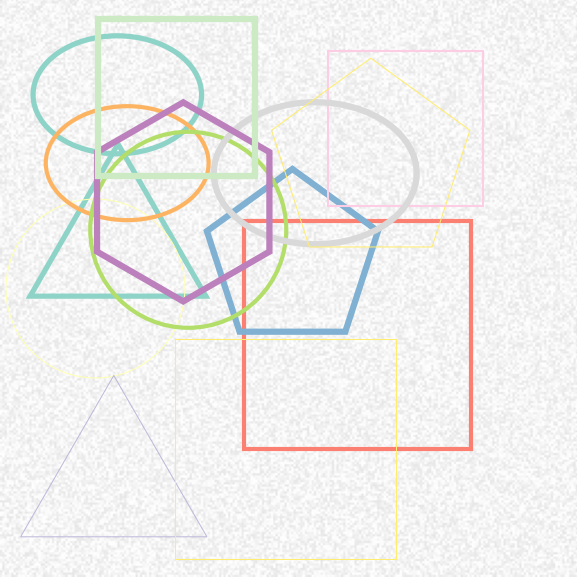[{"shape": "oval", "thickness": 2.5, "radius": 0.73, "center": [0.203, 0.835]}, {"shape": "triangle", "thickness": 2.5, "radius": 0.88, "center": [0.204, 0.574]}, {"shape": "circle", "thickness": 0.5, "radius": 0.77, "center": [0.165, 0.5]}, {"shape": "triangle", "thickness": 0.5, "radius": 0.93, "center": [0.197, 0.163]}, {"shape": "square", "thickness": 2, "radius": 0.98, "center": [0.619, 0.419]}, {"shape": "pentagon", "thickness": 3, "radius": 0.78, "center": [0.506, 0.551]}, {"shape": "oval", "thickness": 2, "radius": 0.7, "center": [0.22, 0.717]}, {"shape": "circle", "thickness": 2, "radius": 0.85, "center": [0.326, 0.601]}, {"shape": "square", "thickness": 1, "radius": 0.67, "center": [0.703, 0.776]}, {"shape": "oval", "thickness": 3, "radius": 0.88, "center": [0.546, 0.699]}, {"shape": "hexagon", "thickness": 3, "radius": 0.86, "center": [0.317, 0.65]}, {"shape": "square", "thickness": 3, "radius": 0.68, "center": [0.306, 0.83]}, {"shape": "pentagon", "thickness": 0.5, "radius": 0.9, "center": [0.642, 0.718]}, {"shape": "square", "thickness": 0.5, "radius": 0.95, "center": [0.494, 0.222]}]